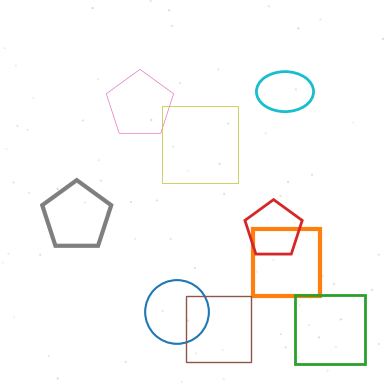[{"shape": "circle", "thickness": 1.5, "radius": 0.41, "center": [0.46, 0.19]}, {"shape": "square", "thickness": 3, "radius": 0.43, "center": [0.743, 0.318]}, {"shape": "square", "thickness": 2, "radius": 0.45, "center": [0.857, 0.144]}, {"shape": "pentagon", "thickness": 2, "radius": 0.39, "center": [0.711, 0.403]}, {"shape": "square", "thickness": 1, "radius": 0.42, "center": [0.568, 0.145]}, {"shape": "pentagon", "thickness": 0.5, "radius": 0.46, "center": [0.364, 0.728]}, {"shape": "pentagon", "thickness": 3, "radius": 0.47, "center": [0.199, 0.438]}, {"shape": "square", "thickness": 0.5, "radius": 0.5, "center": [0.519, 0.625]}, {"shape": "oval", "thickness": 2, "radius": 0.37, "center": [0.74, 0.762]}]